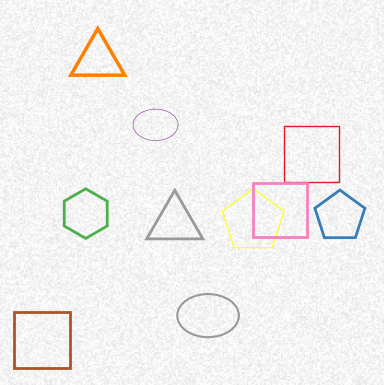[{"shape": "square", "thickness": 1, "radius": 0.36, "center": [0.808, 0.6]}, {"shape": "pentagon", "thickness": 2, "radius": 0.34, "center": [0.883, 0.438]}, {"shape": "hexagon", "thickness": 2, "radius": 0.32, "center": [0.223, 0.445]}, {"shape": "oval", "thickness": 0.5, "radius": 0.29, "center": [0.404, 0.676]}, {"shape": "triangle", "thickness": 2.5, "radius": 0.4, "center": [0.254, 0.845]}, {"shape": "pentagon", "thickness": 1, "radius": 0.42, "center": [0.657, 0.425]}, {"shape": "square", "thickness": 2, "radius": 0.37, "center": [0.109, 0.117]}, {"shape": "square", "thickness": 2, "radius": 0.35, "center": [0.727, 0.454]}, {"shape": "oval", "thickness": 1.5, "radius": 0.4, "center": [0.54, 0.18]}, {"shape": "triangle", "thickness": 2, "radius": 0.42, "center": [0.454, 0.422]}]